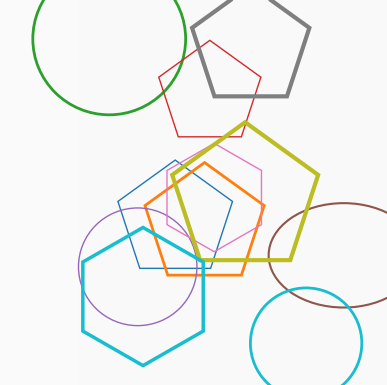[{"shape": "pentagon", "thickness": 1, "radius": 0.78, "center": [0.452, 0.429]}, {"shape": "pentagon", "thickness": 2, "radius": 0.81, "center": [0.528, 0.416]}, {"shape": "circle", "thickness": 2, "radius": 0.99, "center": [0.282, 0.899]}, {"shape": "pentagon", "thickness": 1, "radius": 0.69, "center": [0.541, 0.757]}, {"shape": "circle", "thickness": 1, "radius": 0.76, "center": [0.355, 0.307]}, {"shape": "oval", "thickness": 1.5, "radius": 0.97, "center": [0.887, 0.337]}, {"shape": "hexagon", "thickness": 1, "radius": 0.7, "center": [0.553, 0.487]}, {"shape": "pentagon", "thickness": 3, "radius": 0.8, "center": [0.647, 0.878]}, {"shape": "pentagon", "thickness": 3, "radius": 0.99, "center": [0.633, 0.485]}, {"shape": "circle", "thickness": 2, "radius": 0.72, "center": [0.79, 0.108]}, {"shape": "hexagon", "thickness": 2.5, "radius": 0.9, "center": [0.369, 0.23]}]